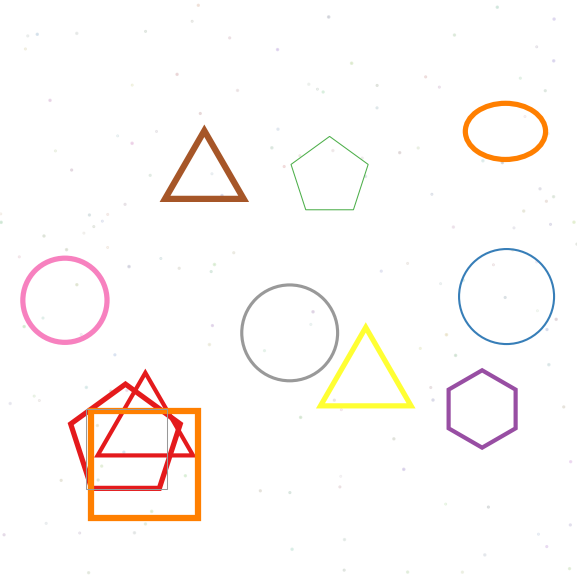[{"shape": "triangle", "thickness": 2, "radius": 0.48, "center": [0.252, 0.258]}, {"shape": "pentagon", "thickness": 2.5, "radius": 0.5, "center": [0.217, 0.234]}, {"shape": "circle", "thickness": 1, "radius": 0.41, "center": [0.877, 0.486]}, {"shape": "pentagon", "thickness": 0.5, "radius": 0.35, "center": [0.571, 0.693]}, {"shape": "hexagon", "thickness": 2, "radius": 0.33, "center": [0.835, 0.291]}, {"shape": "square", "thickness": 3, "radius": 0.46, "center": [0.251, 0.194]}, {"shape": "oval", "thickness": 2.5, "radius": 0.35, "center": [0.875, 0.772]}, {"shape": "triangle", "thickness": 2.5, "radius": 0.45, "center": [0.633, 0.342]}, {"shape": "triangle", "thickness": 3, "radius": 0.39, "center": [0.354, 0.694]}, {"shape": "circle", "thickness": 2.5, "radius": 0.36, "center": [0.112, 0.479]}, {"shape": "circle", "thickness": 1.5, "radius": 0.41, "center": [0.502, 0.423]}, {"shape": "square", "thickness": 0.5, "radius": 0.35, "center": [0.219, 0.222]}]